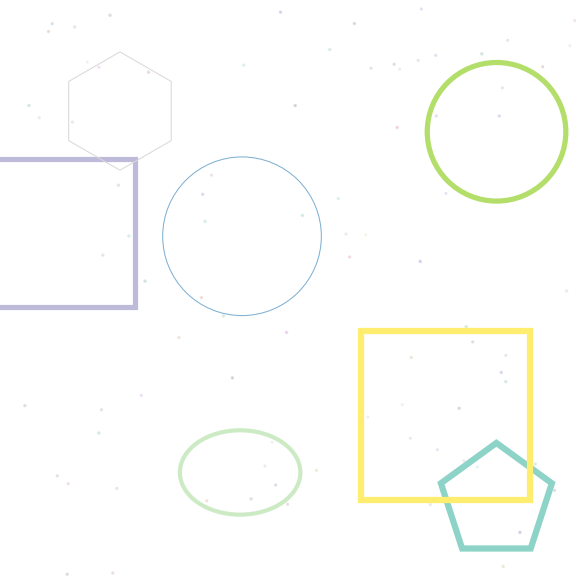[{"shape": "pentagon", "thickness": 3, "radius": 0.51, "center": [0.86, 0.131]}, {"shape": "square", "thickness": 2.5, "radius": 0.64, "center": [0.106, 0.596]}, {"shape": "circle", "thickness": 0.5, "radius": 0.69, "center": [0.419, 0.59]}, {"shape": "circle", "thickness": 2.5, "radius": 0.6, "center": [0.86, 0.771]}, {"shape": "hexagon", "thickness": 0.5, "radius": 0.51, "center": [0.208, 0.807]}, {"shape": "oval", "thickness": 2, "radius": 0.52, "center": [0.416, 0.181]}, {"shape": "square", "thickness": 3, "radius": 0.73, "center": [0.772, 0.279]}]